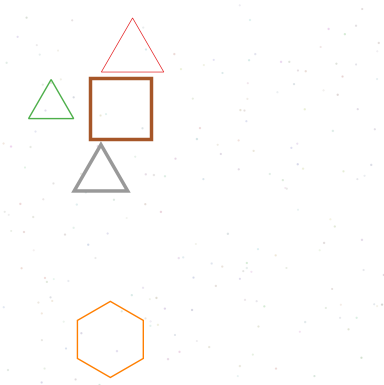[{"shape": "triangle", "thickness": 0.5, "radius": 0.47, "center": [0.344, 0.86]}, {"shape": "triangle", "thickness": 1, "radius": 0.34, "center": [0.133, 0.726]}, {"shape": "hexagon", "thickness": 1, "radius": 0.49, "center": [0.287, 0.118]}, {"shape": "square", "thickness": 2.5, "radius": 0.4, "center": [0.313, 0.719]}, {"shape": "triangle", "thickness": 2.5, "radius": 0.4, "center": [0.262, 0.544]}]